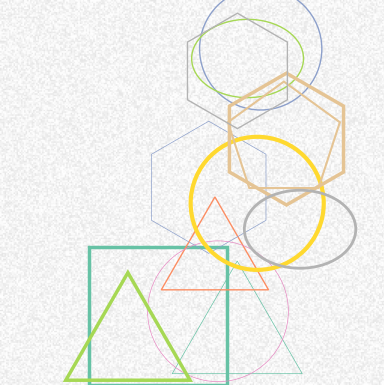[{"shape": "square", "thickness": 2.5, "radius": 0.9, "center": [0.41, 0.18]}, {"shape": "triangle", "thickness": 0.5, "radius": 0.98, "center": [0.616, 0.127]}, {"shape": "triangle", "thickness": 1, "radius": 0.8, "center": [0.558, 0.328]}, {"shape": "circle", "thickness": 1, "radius": 0.79, "center": [0.677, 0.873]}, {"shape": "hexagon", "thickness": 0.5, "radius": 0.86, "center": [0.542, 0.514]}, {"shape": "circle", "thickness": 0.5, "radius": 0.91, "center": [0.566, 0.192]}, {"shape": "triangle", "thickness": 2.5, "radius": 0.93, "center": [0.332, 0.106]}, {"shape": "oval", "thickness": 1, "radius": 0.73, "center": [0.643, 0.848]}, {"shape": "circle", "thickness": 3, "radius": 0.86, "center": [0.668, 0.472]}, {"shape": "hexagon", "thickness": 2.5, "radius": 0.86, "center": [0.744, 0.639]}, {"shape": "pentagon", "thickness": 1.5, "radius": 0.76, "center": [0.737, 0.635]}, {"shape": "hexagon", "thickness": 1, "radius": 0.75, "center": [0.617, 0.816]}, {"shape": "oval", "thickness": 2, "radius": 0.72, "center": [0.779, 0.405]}]